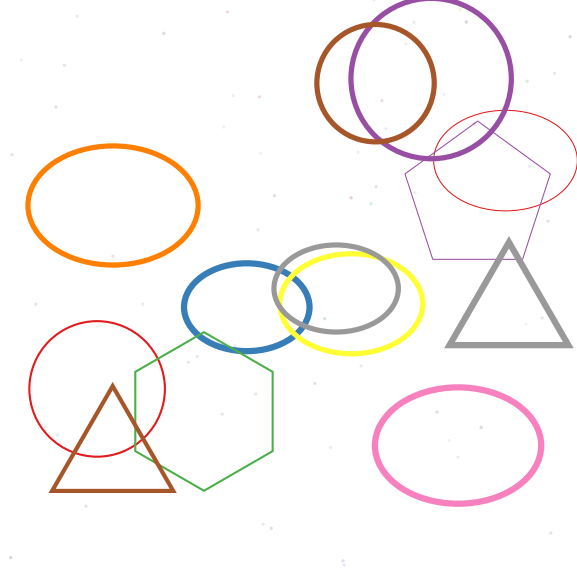[{"shape": "circle", "thickness": 1, "radius": 0.59, "center": [0.168, 0.326]}, {"shape": "oval", "thickness": 0.5, "radius": 0.62, "center": [0.875, 0.721]}, {"shape": "oval", "thickness": 3, "radius": 0.54, "center": [0.427, 0.467]}, {"shape": "hexagon", "thickness": 1, "radius": 0.69, "center": [0.353, 0.287]}, {"shape": "circle", "thickness": 2.5, "radius": 0.69, "center": [0.747, 0.863]}, {"shape": "pentagon", "thickness": 0.5, "radius": 0.66, "center": [0.827, 0.657]}, {"shape": "oval", "thickness": 2.5, "radius": 0.74, "center": [0.196, 0.643]}, {"shape": "oval", "thickness": 2.5, "radius": 0.62, "center": [0.608, 0.473]}, {"shape": "circle", "thickness": 2.5, "radius": 0.51, "center": [0.65, 0.855]}, {"shape": "triangle", "thickness": 2, "radius": 0.61, "center": [0.195, 0.21]}, {"shape": "oval", "thickness": 3, "radius": 0.72, "center": [0.793, 0.228]}, {"shape": "oval", "thickness": 2.5, "radius": 0.54, "center": [0.582, 0.5]}, {"shape": "triangle", "thickness": 3, "radius": 0.59, "center": [0.881, 0.461]}]